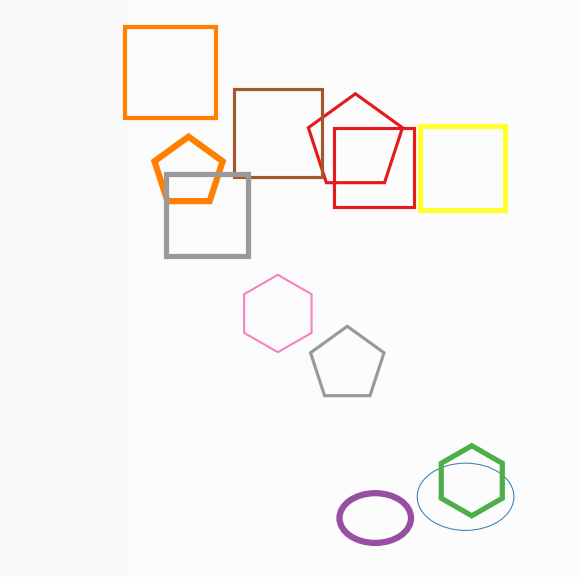[{"shape": "square", "thickness": 1.5, "radius": 0.34, "center": [0.644, 0.71]}, {"shape": "pentagon", "thickness": 1.5, "radius": 0.43, "center": [0.611, 0.752]}, {"shape": "oval", "thickness": 0.5, "radius": 0.42, "center": [0.801, 0.139]}, {"shape": "hexagon", "thickness": 2.5, "radius": 0.3, "center": [0.812, 0.167]}, {"shape": "oval", "thickness": 3, "radius": 0.31, "center": [0.646, 0.102]}, {"shape": "square", "thickness": 2, "radius": 0.39, "center": [0.293, 0.874]}, {"shape": "pentagon", "thickness": 3, "radius": 0.31, "center": [0.324, 0.701]}, {"shape": "square", "thickness": 2.5, "radius": 0.36, "center": [0.796, 0.708]}, {"shape": "square", "thickness": 1.5, "radius": 0.38, "center": [0.479, 0.77]}, {"shape": "hexagon", "thickness": 1, "radius": 0.33, "center": [0.478, 0.456]}, {"shape": "square", "thickness": 2.5, "radius": 0.35, "center": [0.356, 0.626]}, {"shape": "pentagon", "thickness": 1.5, "radius": 0.33, "center": [0.597, 0.368]}]